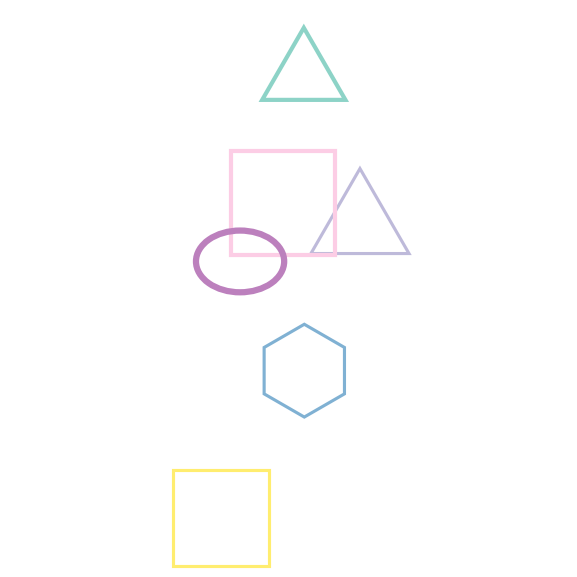[{"shape": "triangle", "thickness": 2, "radius": 0.42, "center": [0.526, 0.868]}, {"shape": "triangle", "thickness": 1.5, "radius": 0.49, "center": [0.623, 0.609]}, {"shape": "hexagon", "thickness": 1.5, "radius": 0.4, "center": [0.527, 0.357]}, {"shape": "square", "thickness": 2, "radius": 0.45, "center": [0.49, 0.648]}, {"shape": "oval", "thickness": 3, "radius": 0.38, "center": [0.416, 0.546]}, {"shape": "square", "thickness": 1.5, "radius": 0.41, "center": [0.382, 0.102]}]